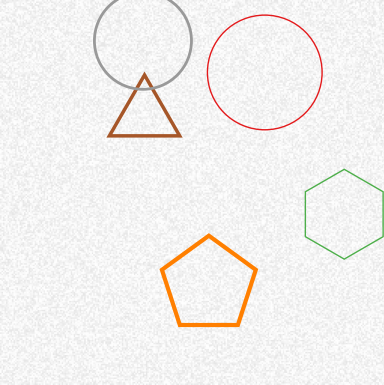[{"shape": "circle", "thickness": 1, "radius": 0.74, "center": [0.688, 0.812]}, {"shape": "hexagon", "thickness": 1, "radius": 0.58, "center": [0.894, 0.444]}, {"shape": "pentagon", "thickness": 3, "radius": 0.64, "center": [0.542, 0.26]}, {"shape": "triangle", "thickness": 2.5, "radius": 0.53, "center": [0.375, 0.7]}, {"shape": "circle", "thickness": 2, "radius": 0.63, "center": [0.371, 0.894]}]